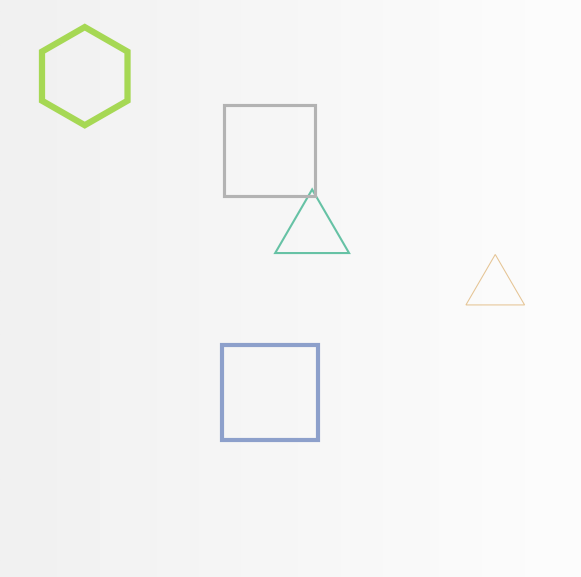[{"shape": "triangle", "thickness": 1, "radius": 0.37, "center": [0.537, 0.598]}, {"shape": "square", "thickness": 2, "radius": 0.41, "center": [0.464, 0.32]}, {"shape": "hexagon", "thickness": 3, "radius": 0.42, "center": [0.146, 0.867]}, {"shape": "triangle", "thickness": 0.5, "radius": 0.29, "center": [0.852, 0.5]}, {"shape": "square", "thickness": 1.5, "radius": 0.39, "center": [0.463, 0.739]}]